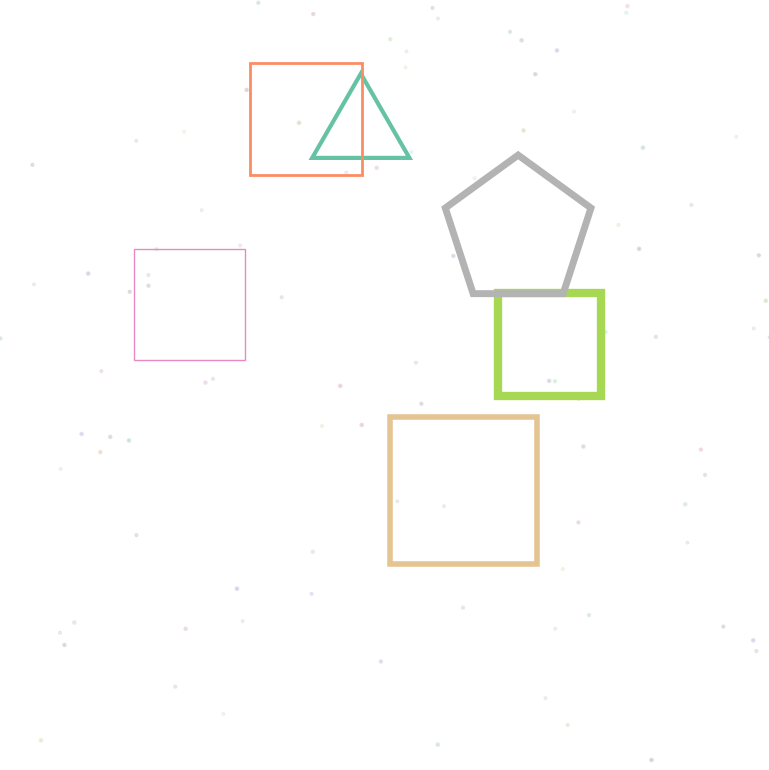[{"shape": "triangle", "thickness": 1.5, "radius": 0.36, "center": [0.469, 0.831]}, {"shape": "square", "thickness": 1, "radius": 0.36, "center": [0.398, 0.845]}, {"shape": "square", "thickness": 0.5, "radius": 0.36, "center": [0.246, 0.605]}, {"shape": "square", "thickness": 3, "radius": 0.33, "center": [0.714, 0.552]}, {"shape": "square", "thickness": 2, "radius": 0.48, "center": [0.602, 0.364]}, {"shape": "pentagon", "thickness": 2.5, "radius": 0.5, "center": [0.673, 0.699]}]